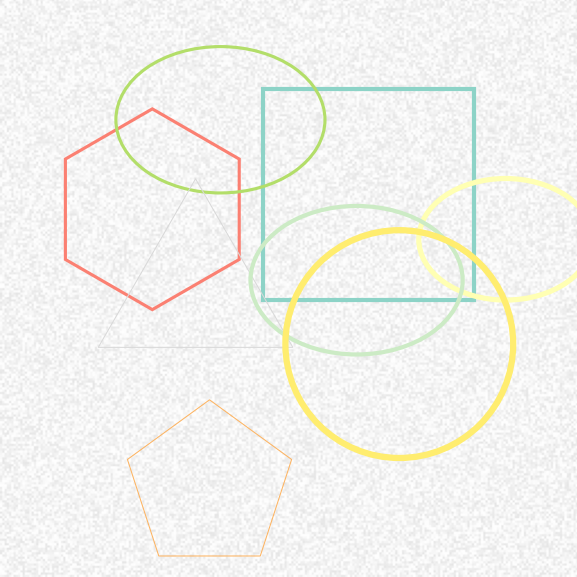[{"shape": "square", "thickness": 2, "radius": 0.91, "center": [0.638, 0.663]}, {"shape": "oval", "thickness": 2.5, "radius": 0.75, "center": [0.875, 0.585]}, {"shape": "hexagon", "thickness": 1.5, "radius": 0.87, "center": [0.264, 0.637]}, {"shape": "pentagon", "thickness": 0.5, "radius": 0.75, "center": [0.363, 0.157]}, {"shape": "oval", "thickness": 1.5, "radius": 0.91, "center": [0.382, 0.792]}, {"shape": "triangle", "thickness": 0.5, "radius": 0.97, "center": [0.339, 0.495]}, {"shape": "oval", "thickness": 2, "radius": 0.92, "center": [0.617, 0.514]}, {"shape": "circle", "thickness": 3, "radius": 0.99, "center": [0.691, 0.403]}]